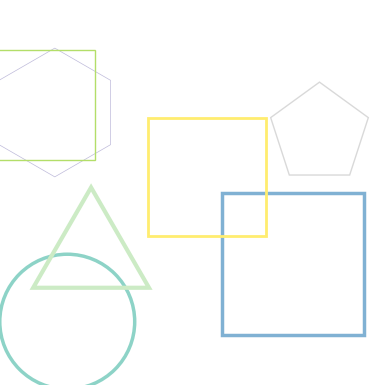[{"shape": "circle", "thickness": 2.5, "radius": 0.88, "center": [0.175, 0.164]}, {"shape": "hexagon", "thickness": 0.5, "radius": 0.84, "center": [0.142, 0.708]}, {"shape": "square", "thickness": 2.5, "radius": 0.92, "center": [0.76, 0.315]}, {"shape": "square", "thickness": 1, "radius": 0.72, "center": [0.104, 0.727]}, {"shape": "pentagon", "thickness": 1, "radius": 0.67, "center": [0.83, 0.653]}, {"shape": "triangle", "thickness": 3, "radius": 0.87, "center": [0.237, 0.339]}, {"shape": "square", "thickness": 2, "radius": 0.77, "center": [0.537, 0.54]}]